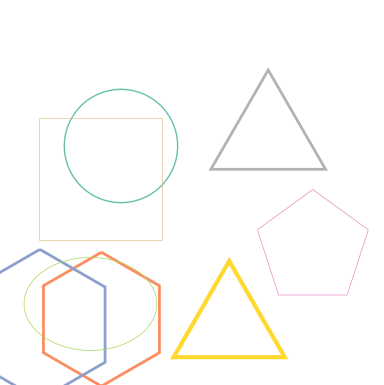[{"shape": "circle", "thickness": 1, "radius": 0.74, "center": [0.314, 0.621]}, {"shape": "hexagon", "thickness": 2, "radius": 0.87, "center": [0.263, 0.171]}, {"shape": "hexagon", "thickness": 2, "radius": 0.98, "center": [0.104, 0.157]}, {"shape": "pentagon", "thickness": 0.5, "radius": 0.76, "center": [0.813, 0.356]}, {"shape": "oval", "thickness": 0.5, "radius": 0.86, "center": [0.235, 0.211]}, {"shape": "triangle", "thickness": 3, "radius": 0.83, "center": [0.595, 0.156]}, {"shape": "square", "thickness": 0.5, "radius": 0.79, "center": [0.261, 0.536]}, {"shape": "triangle", "thickness": 2, "radius": 0.86, "center": [0.697, 0.646]}]